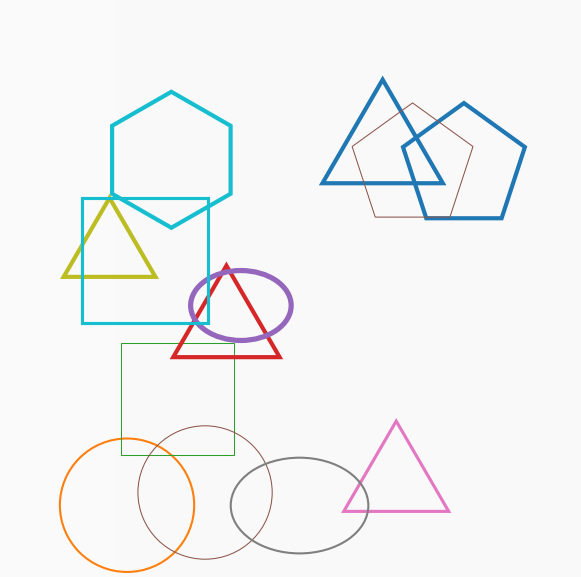[{"shape": "triangle", "thickness": 2, "radius": 0.6, "center": [0.658, 0.742]}, {"shape": "pentagon", "thickness": 2, "radius": 0.55, "center": [0.798, 0.71]}, {"shape": "circle", "thickness": 1, "radius": 0.58, "center": [0.219, 0.124]}, {"shape": "square", "thickness": 0.5, "radius": 0.48, "center": [0.305, 0.309]}, {"shape": "triangle", "thickness": 2, "radius": 0.53, "center": [0.39, 0.433]}, {"shape": "oval", "thickness": 2.5, "radius": 0.43, "center": [0.414, 0.47]}, {"shape": "pentagon", "thickness": 0.5, "radius": 0.55, "center": [0.71, 0.712]}, {"shape": "circle", "thickness": 0.5, "radius": 0.58, "center": [0.353, 0.146]}, {"shape": "triangle", "thickness": 1.5, "radius": 0.52, "center": [0.682, 0.166]}, {"shape": "oval", "thickness": 1, "radius": 0.59, "center": [0.515, 0.124]}, {"shape": "triangle", "thickness": 2, "radius": 0.46, "center": [0.188, 0.565]}, {"shape": "square", "thickness": 1.5, "radius": 0.54, "center": [0.249, 0.548]}, {"shape": "hexagon", "thickness": 2, "radius": 0.59, "center": [0.295, 0.722]}]